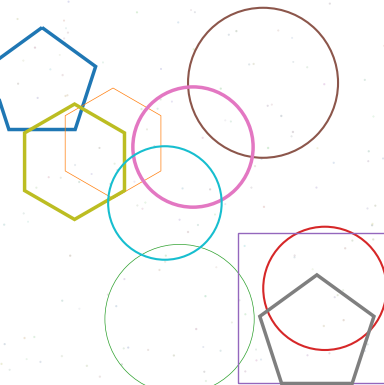[{"shape": "pentagon", "thickness": 2.5, "radius": 0.73, "center": [0.109, 0.782]}, {"shape": "hexagon", "thickness": 0.5, "radius": 0.72, "center": [0.294, 0.628]}, {"shape": "circle", "thickness": 0.5, "radius": 0.97, "center": [0.466, 0.171]}, {"shape": "circle", "thickness": 1.5, "radius": 0.8, "center": [0.844, 0.251]}, {"shape": "square", "thickness": 1, "radius": 0.97, "center": [0.813, 0.2]}, {"shape": "circle", "thickness": 1.5, "radius": 0.97, "center": [0.683, 0.785]}, {"shape": "circle", "thickness": 2.5, "radius": 0.78, "center": [0.501, 0.618]}, {"shape": "pentagon", "thickness": 2.5, "radius": 0.78, "center": [0.823, 0.13]}, {"shape": "hexagon", "thickness": 2.5, "radius": 0.75, "center": [0.194, 0.58]}, {"shape": "circle", "thickness": 1.5, "radius": 0.74, "center": [0.428, 0.473]}]